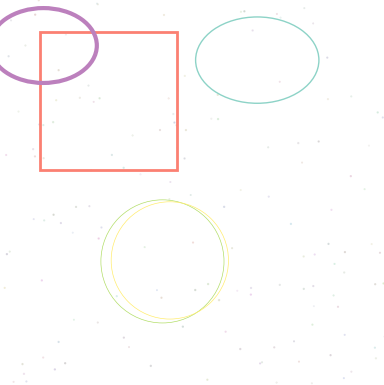[{"shape": "oval", "thickness": 1, "radius": 0.8, "center": [0.668, 0.844]}, {"shape": "square", "thickness": 2, "radius": 0.89, "center": [0.281, 0.738]}, {"shape": "circle", "thickness": 0.5, "radius": 0.8, "center": [0.422, 0.321]}, {"shape": "oval", "thickness": 3, "radius": 0.69, "center": [0.113, 0.882]}, {"shape": "circle", "thickness": 0.5, "radius": 0.76, "center": [0.441, 0.324]}]